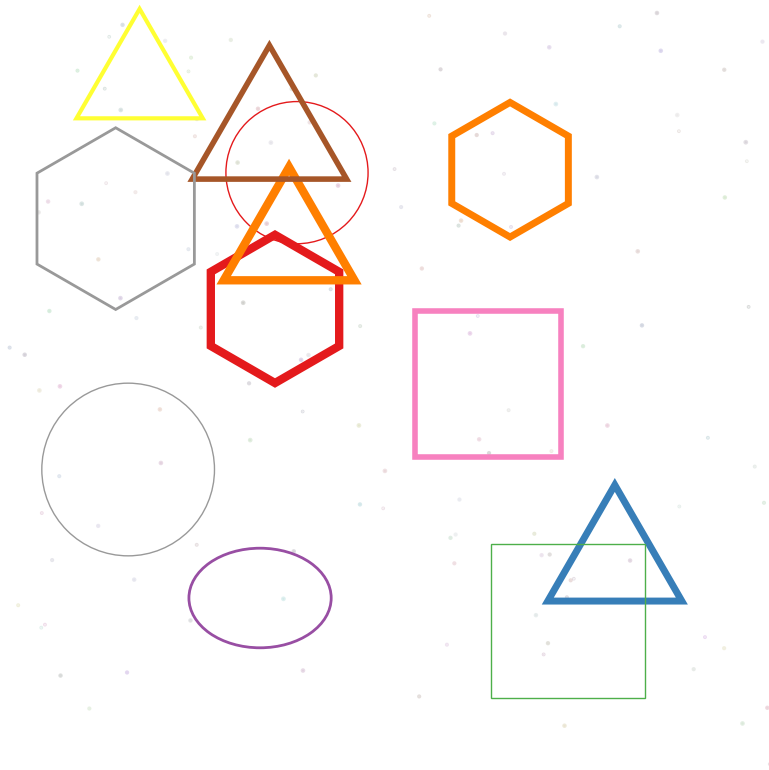[{"shape": "hexagon", "thickness": 3, "radius": 0.48, "center": [0.357, 0.599]}, {"shape": "circle", "thickness": 0.5, "radius": 0.46, "center": [0.386, 0.776]}, {"shape": "triangle", "thickness": 2.5, "radius": 0.5, "center": [0.798, 0.27]}, {"shape": "square", "thickness": 0.5, "radius": 0.5, "center": [0.737, 0.193]}, {"shape": "oval", "thickness": 1, "radius": 0.46, "center": [0.338, 0.223]}, {"shape": "hexagon", "thickness": 2.5, "radius": 0.44, "center": [0.662, 0.78]}, {"shape": "triangle", "thickness": 3, "radius": 0.49, "center": [0.375, 0.685]}, {"shape": "triangle", "thickness": 1.5, "radius": 0.47, "center": [0.181, 0.894]}, {"shape": "triangle", "thickness": 2, "radius": 0.58, "center": [0.35, 0.825]}, {"shape": "square", "thickness": 2, "radius": 0.47, "center": [0.634, 0.501]}, {"shape": "circle", "thickness": 0.5, "radius": 0.56, "center": [0.166, 0.39]}, {"shape": "hexagon", "thickness": 1, "radius": 0.59, "center": [0.15, 0.716]}]